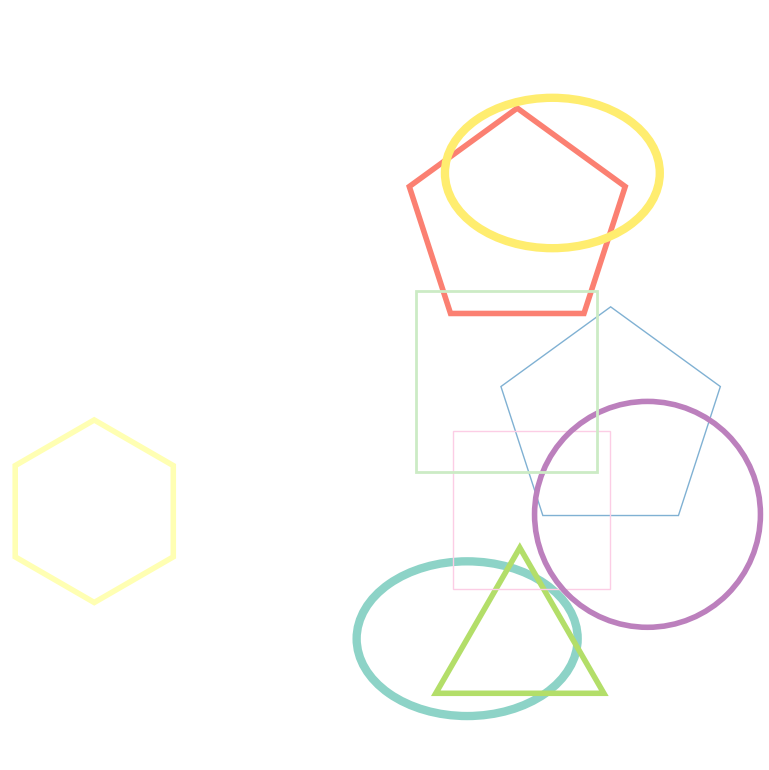[{"shape": "oval", "thickness": 3, "radius": 0.72, "center": [0.607, 0.171]}, {"shape": "hexagon", "thickness": 2, "radius": 0.59, "center": [0.122, 0.336]}, {"shape": "pentagon", "thickness": 2, "radius": 0.74, "center": [0.672, 0.712]}, {"shape": "pentagon", "thickness": 0.5, "radius": 0.75, "center": [0.793, 0.452]}, {"shape": "triangle", "thickness": 2, "radius": 0.63, "center": [0.675, 0.163]}, {"shape": "square", "thickness": 0.5, "radius": 0.51, "center": [0.69, 0.338]}, {"shape": "circle", "thickness": 2, "radius": 0.73, "center": [0.841, 0.332]}, {"shape": "square", "thickness": 1, "radius": 0.59, "center": [0.657, 0.504]}, {"shape": "oval", "thickness": 3, "radius": 0.7, "center": [0.717, 0.775]}]